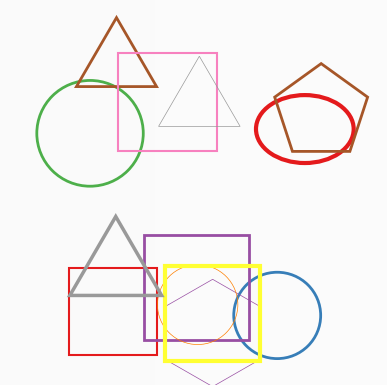[{"shape": "oval", "thickness": 3, "radius": 0.63, "center": [0.787, 0.665]}, {"shape": "square", "thickness": 1.5, "radius": 0.57, "center": [0.292, 0.19]}, {"shape": "circle", "thickness": 2, "radius": 0.56, "center": [0.715, 0.181]}, {"shape": "circle", "thickness": 2, "radius": 0.69, "center": [0.232, 0.654]}, {"shape": "hexagon", "thickness": 0.5, "radius": 0.7, "center": [0.549, 0.135]}, {"shape": "square", "thickness": 2, "radius": 0.68, "center": [0.506, 0.253]}, {"shape": "circle", "thickness": 0.5, "radius": 0.52, "center": [0.51, 0.209]}, {"shape": "square", "thickness": 3, "radius": 0.62, "center": [0.549, 0.187]}, {"shape": "triangle", "thickness": 2, "radius": 0.6, "center": [0.301, 0.835]}, {"shape": "pentagon", "thickness": 2, "radius": 0.63, "center": [0.829, 0.709]}, {"shape": "square", "thickness": 1.5, "radius": 0.64, "center": [0.432, 0.734]}, {"shape": "triangle", "thickness": 0.5, "radius": 0.61, "center": [0.514, 0.732]}, {"shape": "triangle", "thickness": 2.5, "radius": 0.68, "center": [0.299, 0.301]}]